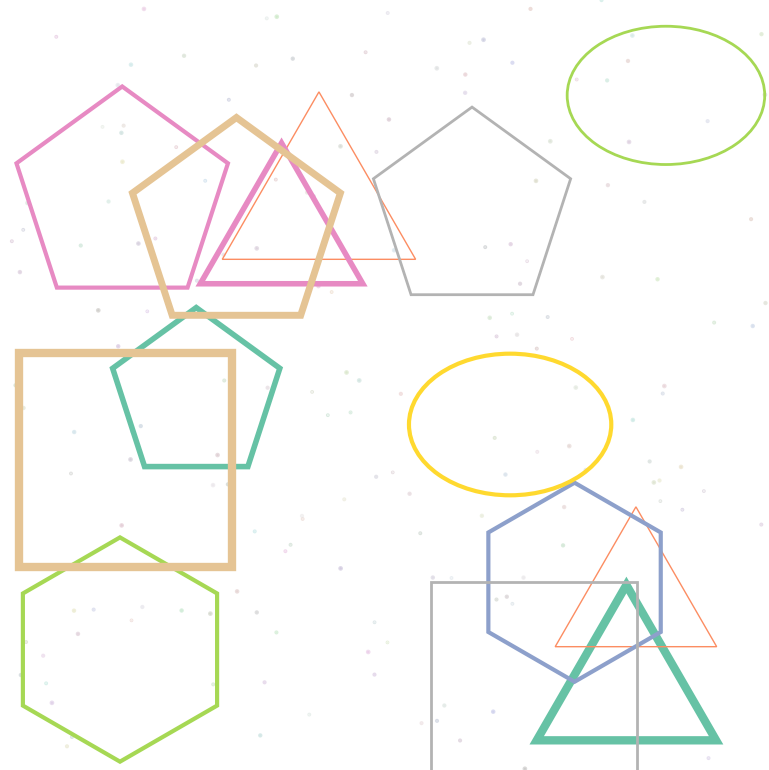[{"shape": "triangle", "thickness": 3, "radius": 0.67, "center": [0.814, 0.106]}, {"shape": "pentagon", "thickness": 2, "radius": 0.57, "center": [0.255, 0.486]}, {"shape": "triangle", "thickness": 0.5, "radius": 0.61, "center": [0.826, 0.221]}, {"shape": "triangle", "thickness": 0.5, "radius": 0.72, "center": [0.414, 0.736]}, {"shape": "hexagon", "thickness": 1.5, "radius": 0.65, "center": [0.746, 0.244]}, {"shape": "triangle", "thickness": 2, "radius": 0.61, "center": [0.366, 0.692]}, {"shape": "pentagon", "thickness": 1.5, "radius": 0.72, "center": [0.159, 0.743]}, {"shape": "hexagon", "thickness": 1.5, "radius": 0.73, "center": [0.156, 0.156]}, {"shape": "oval", "thickness": 1, "radius": 0.64, "center": [0.865, 0.876]}, {"shape": "oval", "thickness": 1.5, "radius": 0.66, "center": [0.662, 0.449]}, {"shape": "pentagon", "thickness": 2.5, "radius": 0.71, "center": [0.307, 0.705]}, {"shape": "square", "thickness": 3, "radius": 0.69, "center": [0.163, 0.403]}, {"shape": "square", "thickness": 1, "radius": 0.67, "center": [0.693, 0.11]}, {"shape": "pentagon", "thickness": 1, "radius": 0.67, "center": [0.613, 0.726]}]